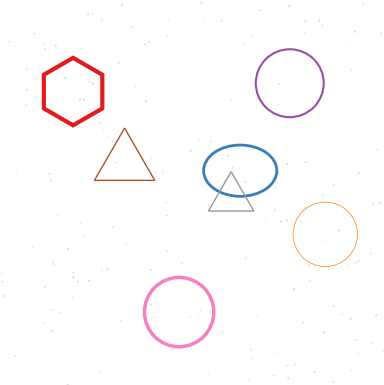[{"shape": "hexagon", "thickness": 3, "radius": 0.44, "center": [0.19, 0.762]}, {"shape": "oval", "thickness": 2, "radius": 0.48, "center": [0.624, 0.557]}, {"shape": "circle", "thickness": 1.5, "radius": 0.44, "center": [0.753, 0.784]}, {"shape": "circle", "thickness": 0.5, "radius": 0.42, "center": [0.845, 0.391]}, {"shape": "triangle", "thickness": 1, "radius": 0.45, "center": [0.324, 0.577]}, {"shape": "circle", "thickness": 2.5, "radius": 0.45, "center": [0.465, 0.189]}, {"shape": "triangle", "thickness": 1, "radius": 0.34, "center": [0.6, 0.486]}]